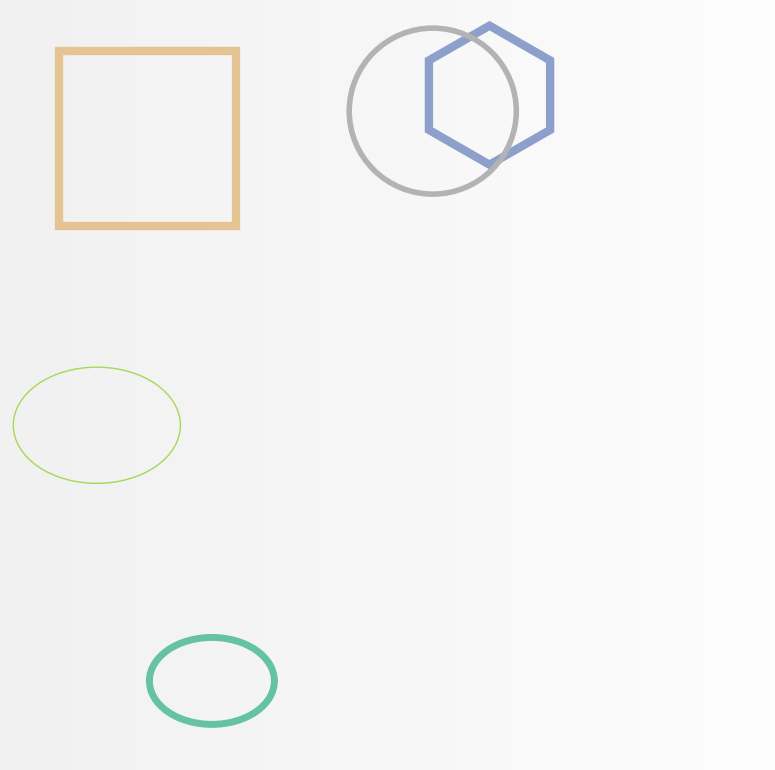[{"shape": "oval", "thickness": 2.5, "radius": 0.4, "center": [0.273, 0.116]}, {"shape": "hexagon", "thickness": 3, "radius": 0.45, "center": [0.632, 0.876]}, {"shape": "oval", "thickness": 0.5, "radius": 0.54, "center": [0.125, 0.448]}, {"shape": "square", "thickness": 3, "radius": 0.57, "center": [0.19, 0.82]}, {"shape": "circle", "thickness": 2, "radius": 0.54, "center": [0.558, 0.856]}]